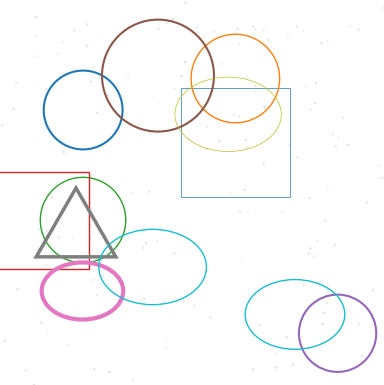[{"shape": "square", "thickness": 0.5, "radius": 0.71, "center": [0.611, 0.629]}, {"shape": "circle", "thickness": 1.5, "radius": 0.51, "center": [0.216, 0.714]}, {"shape": "circle", "thickness": 1, "radius": 0.57, "center": [0.611, 0.796]}, {"shape": "circle", "thickness": 1, "radius": 0.55, "center": [0.216, 0.428]}, {"shape": "square", "thickness": 1, "radius": 0.63, "center": [0.105, 0.428]}, {"shape": "circle", "thickness": 1.5, "radius": 0.5, "center": [0.877, 0.134]}, {"shape": "circle", "thickness": 1.5, "radius": 0.73, "center": [0.41, 0.804]}, {"shape": "oval", "thickness": 3, "radius": 0.53, "center": [0.214, 0.244]}, {"shape": "triangle", "thickness": 2.5, "radius": 0.6, "center": [0.197, 0.393]}, {"shape": "oval", "thickness": 0.5, "radius": 0.69, "center": [0.592, 0.703]}, {"shape": "oval", "thickness": 1, "radius": 0.7, "center": [0.396, 0.306]}, {"shape": "oval", "thickness": 1, "radius": 0.65, "center": [0.766, 0.183]}]